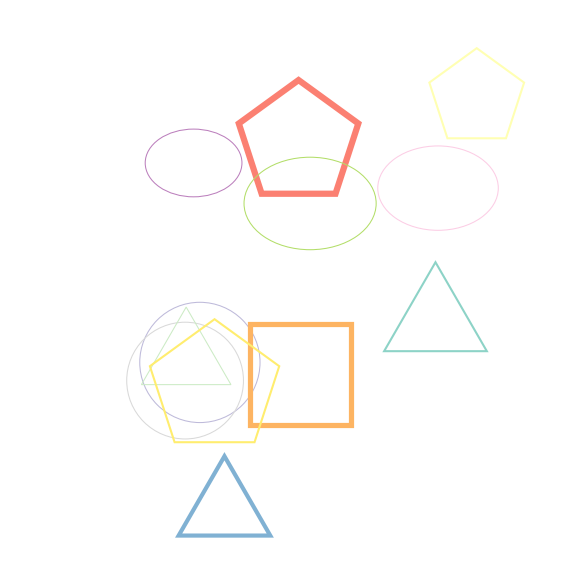[{"shape": "triangle", "thickness": 1, "radius": 0.51, "center": [0.754, 0.442]}, {"shape": "pentagon", "thickness": 1, "radius": 0.43, "center": [0.826, 0.829]}, {"shape": "circle", "thickness": 0.5, "radius": 0.52, "center": [0.346, 0.372]}, {"shape": "pentagon", "thickness": 3, "radius": 0.54, "center": [0.517, 0.752]}, {"shape": "triangle", "thickness": 2, "radius": 0.46, "center": [0.389, 0.118]}, {"shape": "square", "thickness": 2.5, "radius": 0.44, "center": [0.521, 0.351]}, {"shape": "oval", "thickness": 0.5, "radius": 0.57, "center": [0.537, 0.647]}, {"shape": "oval", "thickness": 0.5, "radius": 0.52, "center": [0.758, 0.673]}, {"shape": "circle", "thickness": 0.5, "radius": 0.51, "center": [0.32, 0.34]}, {"shape": "oval", "thickness": 0.5, "radius": 0.42, "center": [0.335, 0.717]}, {"shape": "triangle", "thickness": 0.5, "radius": 0.45, "center": [0.322, 0.378]}, {"shape": "pentagon", "thickness": 1, "radius": 0.59, "center": [0.372, 0.329]}]